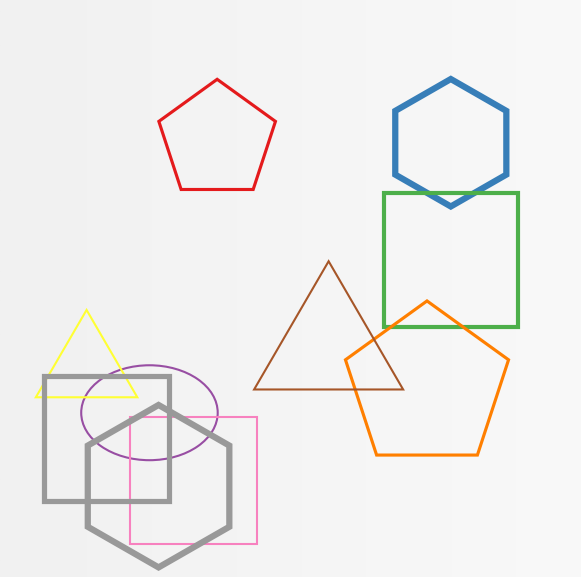[{"shape": "pentagon", "thickness": 1.5, "radius": 0.53, "center": [0.374, 0.756]}, {"shape": "hexagon", "thickness": 3, "radius": 0.55, "center": [0.776, 0.752]}, {"shape": "square", "thickness": 2, "radius": 0.58, "center": [0.776, 0.549]}, {"shape": "oval", "thickness": 1, "radius": 0.59, "center": [0.257, 0.284]}, {"shape": "pentagon", "thickness": 1.5, "radius": 0.74, "center": [0.735, 0.331]}, {"shape": "triangle", "thickness": 1, "radius": 0.5, "center": [0.149, 0.362]}, {"shape": "triangle", "thickness": 1, "radius": 0.74, "center": [0.565, 0.399]}, {"shape": "square", "thickness": 1, "radius": 0.55, "center": [0.333, 0.168]}, {"shape": "hexagon", "thickness": 3, "radius": 0.7, "center": [0.273, 0.157]}, {"shape": "square", "thickness": 2.5, "radius": 0.54, "center": [0.183, 0.24]}]